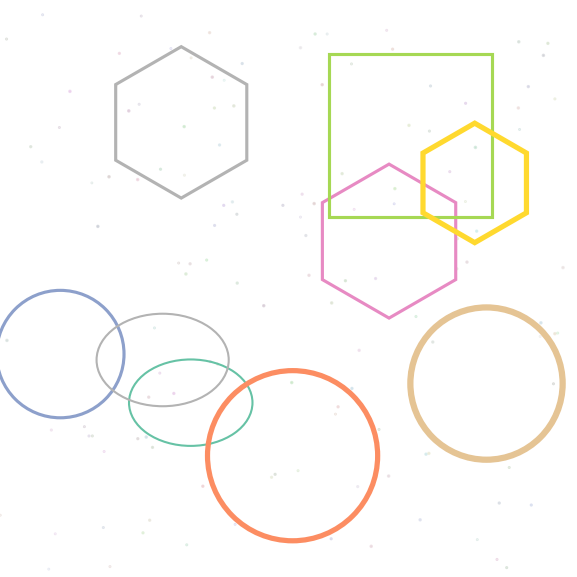[{"shape": "oval", "thickness": 1, "radius": 0.53, "center": [0.33, 0.302]}, {"shape": "circle", "thickness": 2.5, "radius": 0.74, "center": [0.507, 0.21]}, {"shape": "circle", "thickness": 1.5, "radius": 0.55, "center": [0.104, 0.386]}, {"shape": "hexagon", "thickness": 1.5, "radius": 0.67, "center": [0.674, 0.582]}, {"shape": "square", "thickness": 1.5, "radius": 0.7, "center": [0.711, 0.764]}, {"shape": "hexagon", "thickness": 2.5, "radius": 0.52, "center": [0.822, 0.682]}, {"shape": "circle", "thickness": 3, "radius": 0.66, "center": [0.842, 0.335]}, {"shape": "hexagon", "thickness": 1.5, "radius": 0.66, "center": [0.314, 0.787]}, {"shape": "oval", "thickness": 1, "radius": 0.57, "center": [0.282, 0.376]}]